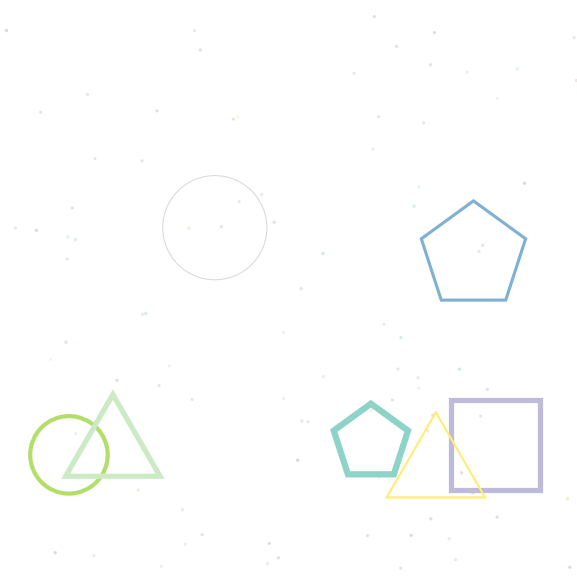[{"shape": "pentagon", "thickness": 3, "radius": 0.34, "center": [0.642, 0.233]}, {"shape": "square", "thickness": 2.5, "radius": 0.39, "center": [0.858, 0.229]}, {"shape": "pentagon", "thickness": 1.5, "radius": 0.47, "center": [0.82, 0.556]}, {"shape": "circle", "thickness": 2, "radius": 0.34, "center": [0.119, 0.212]}, {"shape": "circle", "thickness": 0.5, "radius": 0.45, "center": [0.372, 0.605]}, {"shape": "triangle", "thickness": 2.5, "radius": 0.47, "center": [0.195, 0.222]}, {"shape": "triangle", "thickness": 1, "radius": 0.49, "center": [0.755, 0.187]}]